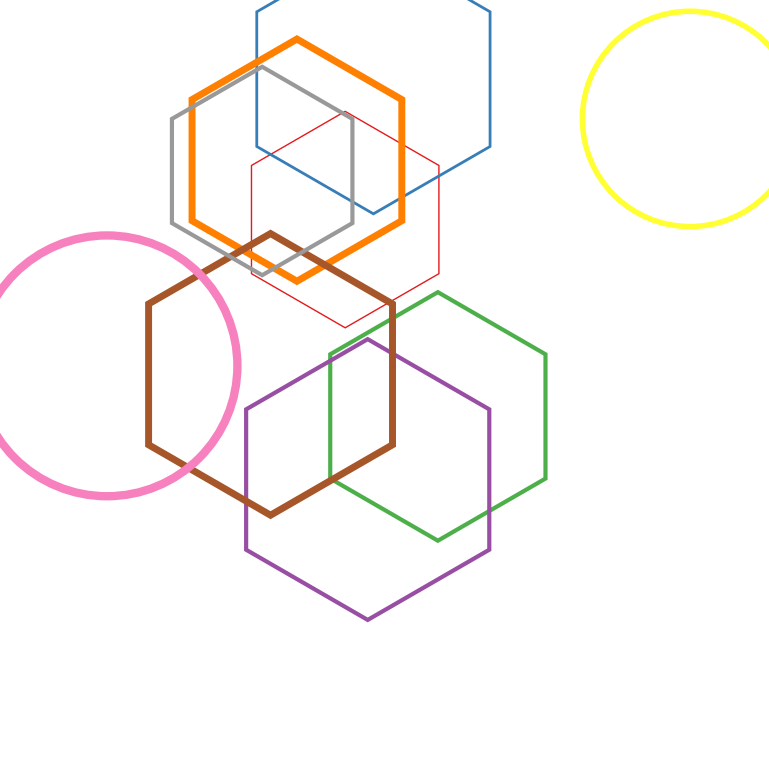[{"shape": "hexagon", "thickness": 0.5, "radius": 0.7, "center": [0.448, 0.715]}, {"shape": "hexagon", "thickness": 1, "radius": 0.87, "center": [0.485, 0.897]}, {"shape": "hexagon", "thickness": 1.5, "radius": 0.81, "center": [0.569, 0.459]}, {"shape": "hexagon", "thickness": 1.5, "radius": 0.91, "center": [0.478, 0.377]}, {"shape": "hexagon", "thickness": 2.5, "radius": 0.79, "center": [0.386, 0.792]}, {"shape": "circle", "thickness": 2, "radius": 0.7, "center": [0.896, 0.846]}, {"shape": "hexagon", "thickness": 2.5, "radius": 0.91, "center": [0.351, 0.514]}, {"shape": "circle", "thickness": 3, "radius": 0.85, "center": [0.139, 0.525]}, {"shape": "hexagon", "thickness": 1.5, "radius": 0.68, "center": [0.34, 0.778]}]